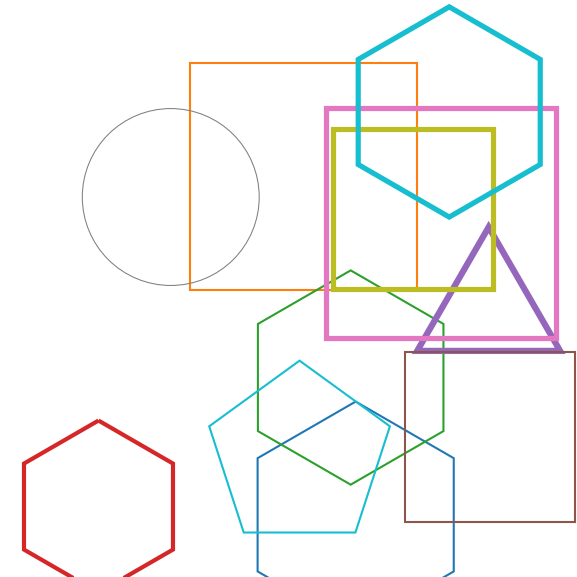[{"shape": "hexagon", "thickness": 1, "radius": 0.98, "center": [0.616, 0.108]}, {"shape": "square", "thickness": 1, "radius": 0.98, "center": [0.525, 0.693]}, {"shape": "hexagon", "thickness": 1, "radius": 0.93, "center": [0.607, 0.345]}, {"shape": "hexagon", "thickness": 2, "radius": 0.74, "center": [0.171, 0.122]}, {"shape": "triangle", "thickness": 3, "radius": 0.71, "center": [0.846, 0.463]}, {"shape": "square", "thickness": 1, "radius": 0.73, "center": [0.849, 0.242]}, {"shape": "square", "thickness": 2.5, "radius": 1.0, "center": [0.764, 0.613]}, {"shape": "circle", "thickness": 0.5, "radius": 0.77, "center": [0.296, 0.658]}, {"shape": "square", "thickness": 2.5, "radius": 0.69, "center": [0.715, 0.638]}, {"shape": "hexagon", "thickness": 2.5, "radius": 0.91, "center": [0.778, 0.805]}, {"shape": "pentagon", "thickness": 1, "radius": 0.82, "center": [0.519, 0.21]}]